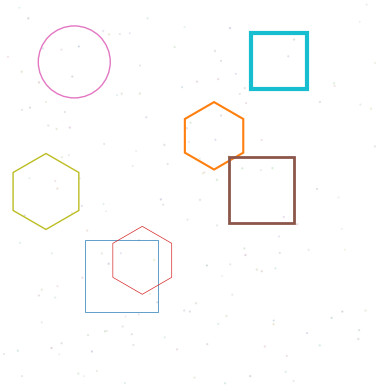[{"shape": "square", "thickness": 0.5, "radius": 0.47, "center": [0.316, 0.283]}, {"shape": "hexagon", "thickness": 1.5, "radius": 0.44, "center": [0.556, 0.647]}, {"shape": "hexagon", "thickness": 0.5, "radius": 0.44, "center": [0.37, 0.324]}, {"shape": "square", "thickness": 2, "radius": 0.42, "center": [0.678, 0.506]}, {"shape": "circle", "thickness": 1, "radius": 0.47, "center": [0.193, 0.839]}, {"shape": "hexagon", "thickness": 1, "radius": 0.49, "center": [0.119, 0.503]}, {"shape": "square", "thickness": 3, "radius": 0.37, "center": [0.725, 0.841]}]